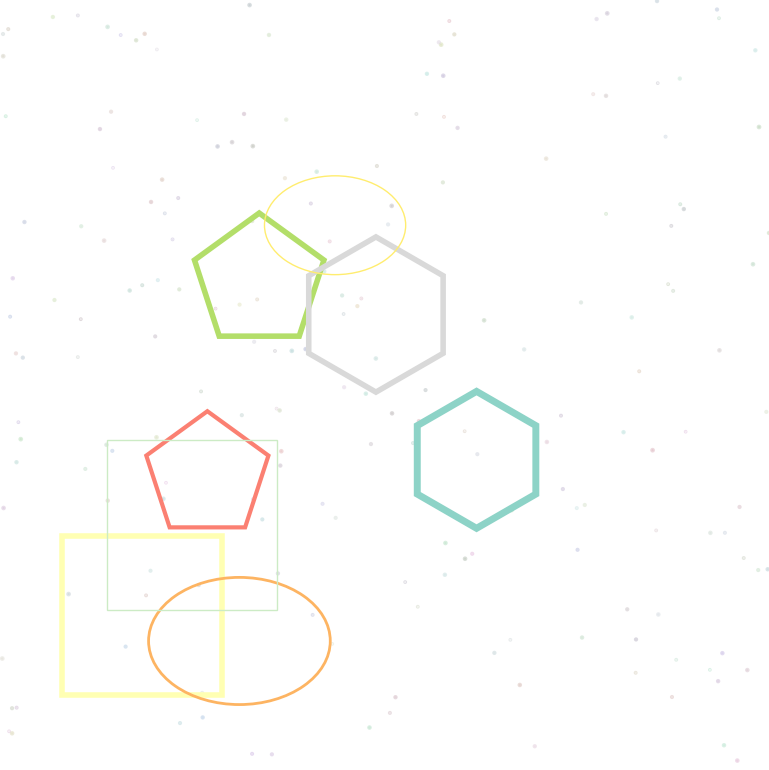[{"shape": "hexagon", "thickness": 2.5, "radius": 0.44, "center": [0.619, 0.403]}, {"shape": "square", "thickness": 2, "radius": 0.52, "center": [0.185, 0.2]}, {"shape": "pentagon", "thickness": 1.5, "radius": 0.42, "center": [0.269, 0.383]}, {"shape": "oval", "thickness": 1, "radius": 0.59, "center": [0.311, 0.168]}, {"shape": "pentagon", "thickness": 2, "radius": 0.44, "center": [0.337, 0.635]}, {"shape": "hexagon", "thickness": 2, "radius": 0.5, "center": [0.488, 0.592]}, {"shape": "square", "thickness": 0.5, "radius": 0.55, "center": [0.249, 0.319]}, {"shape": "oval", "thickness": 0.5, "radius": 0.46, "center": [0.435, 0.707]}]